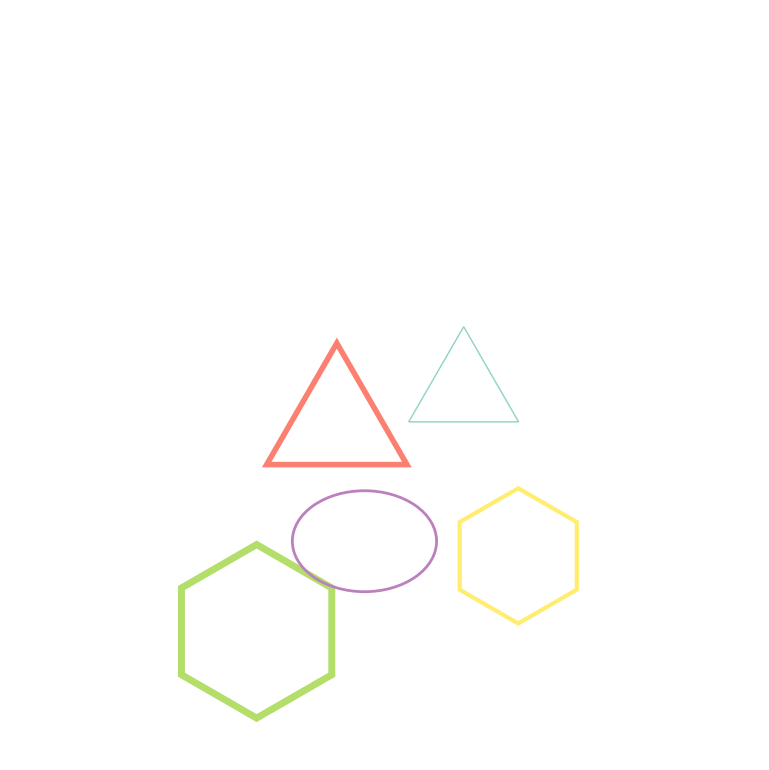[{"shape": "triangle", "thickness": 0.5, "radius": 0.41, "center": [0.602, 0.493]}, {"shape": "triangle", "thickness": 2, "radius": 0.53, "center": [0.437, 0.449]}, {"shape": "hexagon", "thickness": 2.5, "radius": 0.56, "center": [0.333, 0.18]}, {"shape": "oval", "thickness": 1, "radius": 0.47, "center": [0.473, 0.297]}, {"shape": "hexagon", "thickness": 1.5, "radius": 0.44, "center": [0.673, 0.278]}]